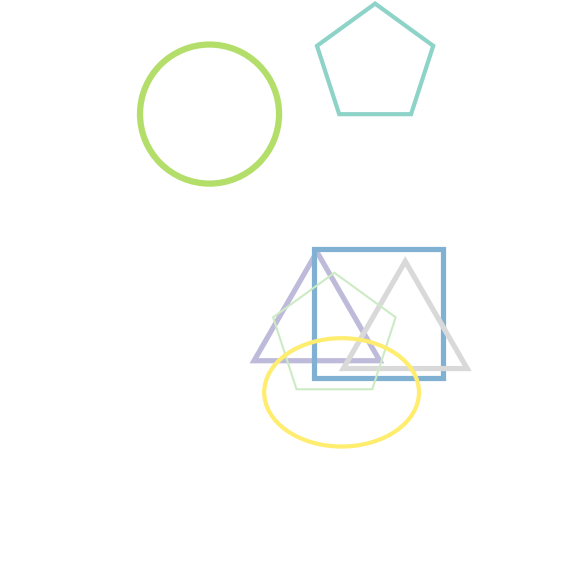[{"shape": "pentagon", "thickness": 2, "radius": 0.53, "center": [0.65, 0.887]}, {"shape": "triangle", "thickness": 2.5, "radius": 0.63, "center": [0.549, 0.437]}, {"shape": "square", "thickness": 2.5, "radius": 0.56, "center": [0.655, 0.456]}, {"shape": "circle", "thickness": 3, "radius": 0.6, "center": [0.363, 0.802]}, {"shape": "triangle", "thickness": 2.5, "radius": 0.62, "center": [0.702, 0.423]}, {"shape": "pentagon", "thickness": 1, "radius": 0.56, "center": [0.579, 0.415]}, {"shape": "oval", "thickness": 2, "radius": 0.67, "center": [0.591, 0.32]}]